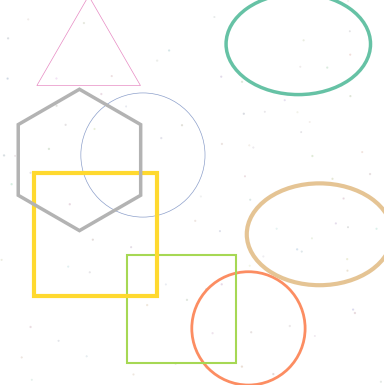[{"shape": "oval", "thickness": 2.5, "radius": 0.94, "center": [0.775, 0.886]}, {"shape": "circle", "thickness": 2, "radius": 0.74, "center": [0.645, 0.147]}, {"shape": "circle", "thickness": 0.5, "radius": 0.81, "center": [0.371, 0.597]}, {"shape": "triangle", "thickness": 0.5, "radius": 0.78, "center": [0.23, 0.855]}, {"shape": "square", "thickness": 1.5, "radius": 0.7, "center": [0.471, 0.197]}, {"shape": "square", "thickness": 3, "radius": 0.8, "center": [0.249, 0.391]}, {"shape": "oval", "thickness": 3, "radius": 0.94, "center": [0.83, 0.391]}, {"shape": "hexagon", "thickness": 2.5, "radius": 0.92, "center": [0.206, 0.585]}]